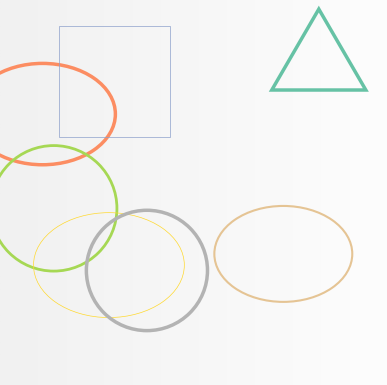[{"shape": "triangle", "thickness": 2.5, "radius": 0.7, "center": [0.823, 0.836]}, {"shape": "oval", "thickness": 2.5, "radius": 0.94, "center": [0.11, 0.704]}, {"shape": "square", "thickness": 0.5, "radius": 0.72, "center": [0.296, 0.788]}, {"shape": "circle", "thickness": 2, "radius": 0.82, "center": [0.139, 0.459]}, {"shape": "oval", "thickness": 0.5, "radius": 0.97, "center": [0.281, 0.311]}, {"shape": "oval", "thickness": 1.5, "radius": 0.89, "center": [0.731, 0.34]}, {"shape": "circle", "thickness": 2.5, "radius": 0.78, "center": [0.379, 0.298]}]